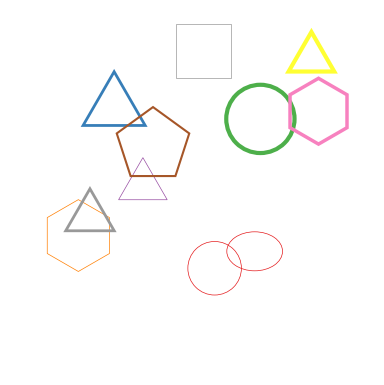[{"shape": "circle", "thickness": 0.5, "radius": 0.35, "center": [0.557, 0.303]}, {"shape": "oval", "thickness": 0.5, "radius": 0.36, "center": [0.661, 0.347]}, {"shape": "triangle", "thickness": 2, "radius": 0.47, "center": [0.296, 0.721]}, {"shape": "circle", "thickness": 3, "radius": 0.44, "center": [0.676, 0.691]}, {"shape": "triangle", "thickness": 0.5, "radius": 0.36, "center": [0.371, 0.518]}, {"shape": "hexagon", "thickness": 0.5, "radius": 0.47, "center": [0.204, 0.388]}, {"shape": "triangle", "thickness": 3, "radius": 0.34, "center": [0.809, 0.848]}, {"shape": "pentagon", "thickness": 1.5, "radius": 0.5, "center": [0.397, 0.623]}, {"shape": "hexagon", "thickness": 2.5, "radius": 0.43, "center": [0.827, 0.711]}, {"shape": "triangle", "thickness": 2, "radius": 0.36, "center": [0.234, 0.437]}, {"shape": "square", "thickness": 0.5, "radius": 0.35, "center": [0.529, 0.867]}]